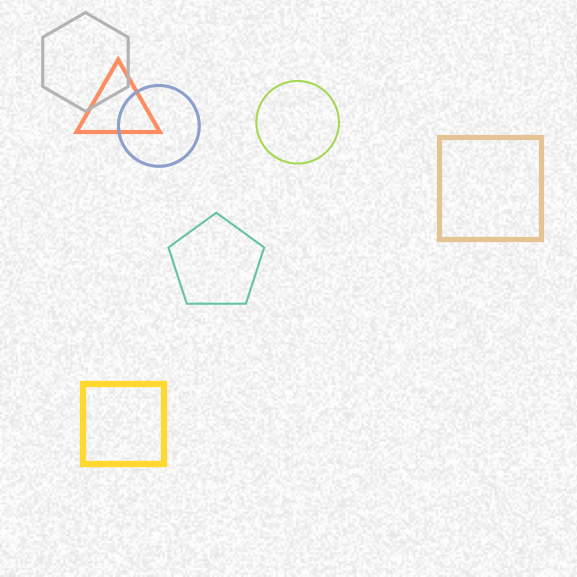[{"shape": "pentagon", "thickness": 1, "radius": 0.44, "center": [0.375, 0.544]}, {"shape": "triangle", "thickness": 2, "radius": 0.42, "center": [0.205, 0.812]}, {"shape": "circle", "thickness": 1.5, "radius": 0.35, "center": [0.275, 0.781]}, {"shape": "circle", "thickness": 1, "radius": 0.36, "center": [0.515, 0.787]}, {"shape": "square", "thickness": 3, "radius": 0.35, "center": [0.214, 0.265]}, {"shape": "square", "thickness": 2.5, "radius": 0.44, "center": [0.848, 0.673]}, {"shape": "hexagon", "thickness": 1.5, "radius": 0.43, "center": [0.148, 0.892]}]